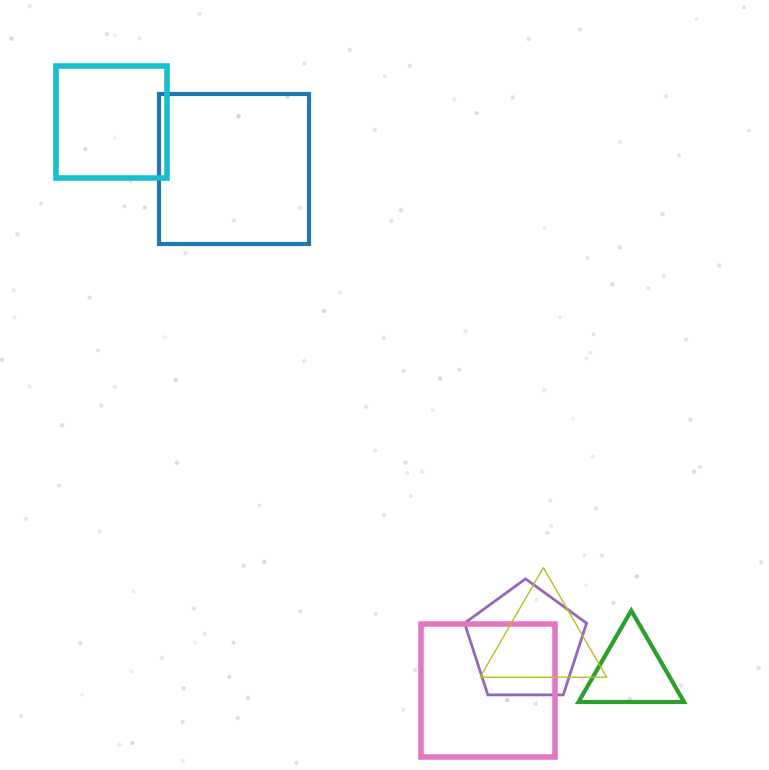[{"shape": "square", "thickness": 1.5, "radius": 0.49, "center": [0.304, 0.78]}, {"shape": "triangle", "thickness": 1.5, "radius": 0.4, "center": [0.82, 0.128]}, {"shape": "pentagon", "thickness": 1, "radius": 0.42, "center": [0.683, 0.165]}, {"shape": "square", "thickness": 2, "radius": 0.43, "center": [0.634, 0.103]}, {"shape": "triangle", "thickness": 0.5, "radius": 0.47, "center": [0.706, 0.168]}, {"shape": "square", "thickness": 2, "radius": 0.36, "center": [0.145, 0.842]}]